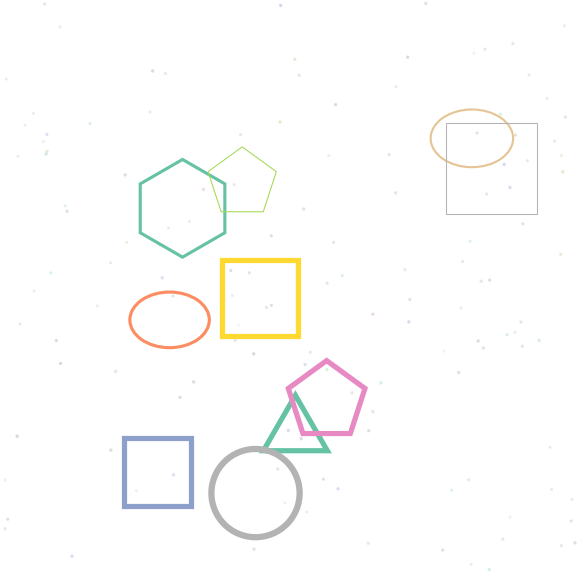[{"shape": "triangle", "thickness": 2.5, "radius": 0.32, "center": [0.511, 0.251]}, {"shape": "hexagon", "thickness": 1.5, "radius": 0.42, "center": [0.316, 0.638]}, {"shape": "oval", "thickness": 1.5, "radius": 0.34, "center": [0.294, 0.445]}, {"shape": "square", "thickness": 2.5, "radius": 0.29, "center": [0.273, 0.182]}, {"shape": "pentagon", "thickness": 2.5, "radius": 0.35, "center": [0.566, 0.305]}, {"shape": "pentagon", "thickness": 0.5, "radius": 0.31, "center": [0.419, 0.683]}, {"shape": "square", "thickness": 2.5, "radius": 0.33, "center": [0.45, 0.483]}, {"shape": "oval", "thickness": 1, "radius": 0.36, "center": [0.817, 0.76]}, {"shape": "circle", "thickness": 3, "radius": 0.38, "center": [0.442, 0.145]}, {"shape": "square", "thickness": 0.5, "radius": 0.39, "center": [0.851, 0.707]}]